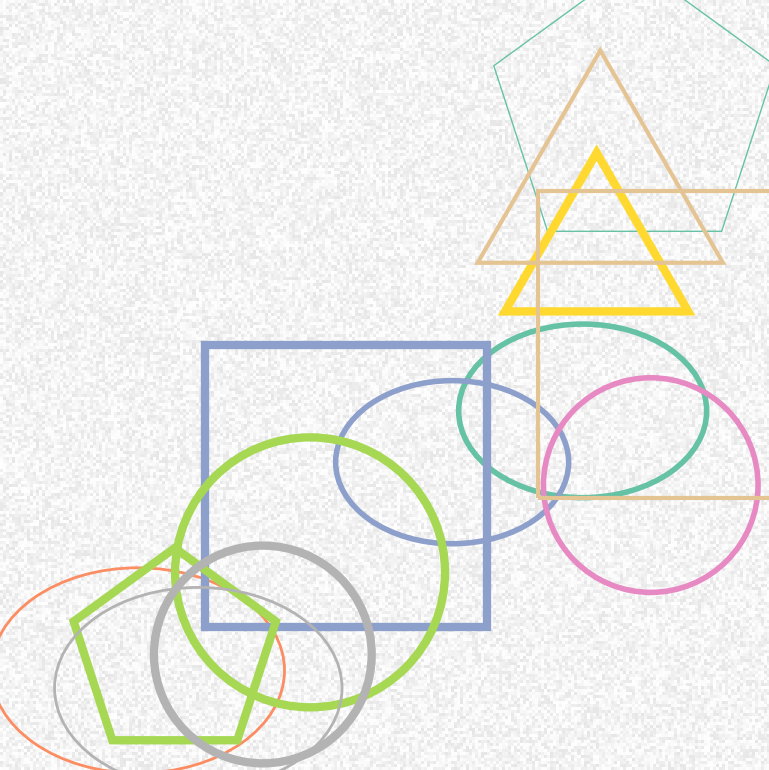[{"shape": "pentagon", "thickness": 0.5, "radius": 0.96, "center": [0.824, 0.855]}, {"shape": "oval", "thickness": 2, "radius": 0.81, "center": [0.757, 0.466]}, {"shape": "oval", "thickness": 1, "radius": 0.95, "center": [0.179, 0.129]}, {"shape": "oval", "thickness": 2, "radius": 0.76, "center": [0.587, 0.4]}, {"shape": "square", "thickness": 3, "radius": 0.92, "center": [0.449, 0.369]}, {"shape": "circle", "thickness": 2, "radius": 0.7, "center": [0.845, 0.37]}, {"shape": "pentagon", "thickness": 3, "radius": 0.69, "center": [0.227, 0.15]}, {"shape": "circle", "thickness": 3, "radius": 0.88, "center": [0.403, 0.257]}, {"shape": "triangle", "thickness": 3, "radius": 0.69, "center": [0.775, 0.664]}, {"shape": "triangle", "thickness": 1.5, "radius": 0.92, "center": [0.78, 0.751]}, {"shape": "square", "thickness": 1.5, "radius": 1.0, "center": [0.899, 0.553]}, {"shape": "circle", "thickness": 3, "radius": 0.71, "center": [0.341, 0.15]}, {"shape": "oval", "thickness": 1, "radius": 0.93, "center": [0.258, 0.106]}]